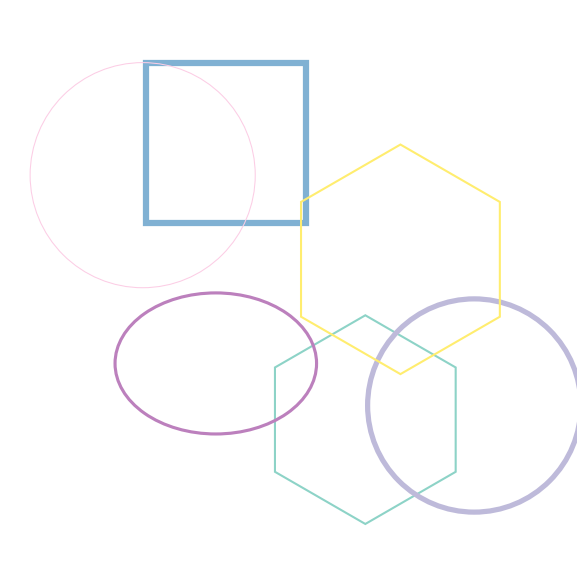[{"shape": "hexagon", "thickness": 1, "radius": 0.9, "center": [0.633, 0.272]}, {"shape": "circle", "thickness": 2.5, "radius": 0.92, "center": [0.821, 0.297]}, {"shape": "square", "thickness": 3, "radius": 0.69, "center": [0.391, 0.751]}, {"shape": "circle", "thickness": 0.5, "radius": 0.97, "center": [0.247, 0.696]}, {"shape": "oval", "thickness": 1.5, "radius": 0.87, "center": [0.374, 0.37]}, {"shape": "hexagon", "thickness": 1, "radius": 0.99, "center": [0.693, 0.55]}]